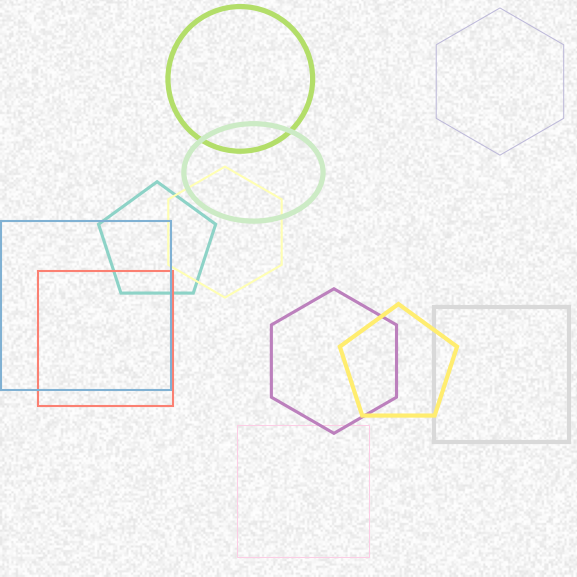[{"shape": "pentagon", "thickness": 1.5, "radius": 0.53, "center": [0.272, 0.578]}, {"shape": "hexagon", "thickness": 1, "radius": 0.57, "center": [0.39, 0.597]}, {"shape": "hexagon", "thickness": 0.5, "radius": 0.64, "center": [0.866, 0.858]}, {"shape": "square", "thickness": 1, "radius": 0.58, "center": [0.182, 0.413]}, {"shape": "square", "thickness": 1, "radius": 0.73, "center": [0.149, 0.47]}, {"shape": "circle", "thickness": 2.5, "radius": 0.63, "center": [0.416, 0.863]}, {"shape": "square", "thickness": 0.5, "radius": 0.57, "center": [0.524, 0.15]}, {"shape": "square", "thickness": 2, "radius": 0.58, "center": [0.869, 0.35]}, {"shape": "hexagon", "thickness": 1.5, "radius": 0.63, "center": [0.578, 0.374]}, {"shape": "oval", "thickness": 2.5, "radius": 0.6, "center": [0.439, 0.701]}, {"shape": "pentagon", "thickness": 2, "radius": 0.53, "center": [0.69, 0.366]}]